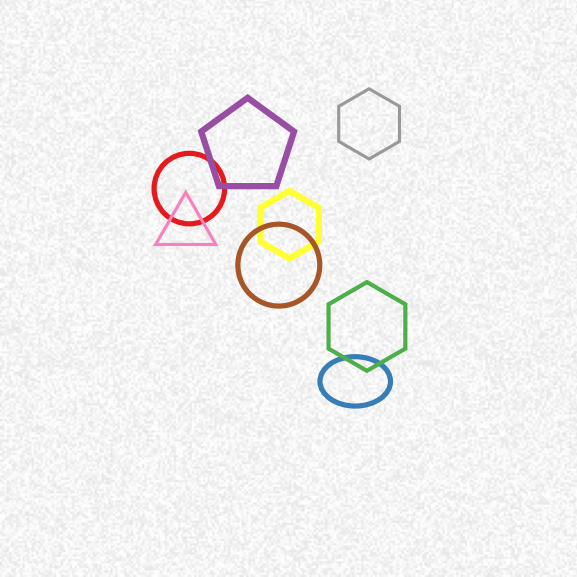[{"shape": "circle", "thickness": 2.5, "radius": 0.31, "center": [0.328, 0.673]}, {"shape": "oval", "thickness": 2.5, "radius": 0.31, "center": [0.615, 0.339]}, {"shape": "hexagon", "thickness": 2, "radius": 0.38, "center": [0.635, 0.434]}, {"shape": "pentagon", "thickness": 3, "radius": 0.42, "center": [0.429, 0.745]}, {"shape": "hexagon", "thickness": 3, "radius": 0.29, "center": [0.501, 0.61]}, {"shape": "circle", "thickness": 2.5, "radius": 0.35, "center": [0.483, 0.54]}, {"shape": "triangle", "thickness": 1.5, "radius": 0.3, "center": [0.322, 0.606]}, {"shape": "hexagon", "thickness": 1.5, "radius": 0.3, "center": [0.639, 0.785]}]